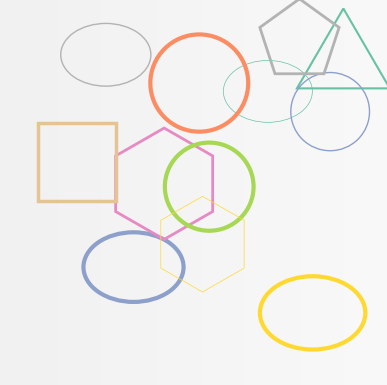[{"shape": "triangle", "thickness": 1.5, "radius": 0.69, "center": [0.886, 0.84]}, {"shape": "oval", "thickness": 0.5, "radius": 0.57, "center": [0.691, 0.763]}, {"shape": "circle", "thickness": 3, "radius": 0.63, "center": [0.514, 0.784]}, {"shape": "circle", "thickness": 1, "radius": 0.51, "center": [0.852, 0.71]}, {"shape": "oval", "thickness": 3, "radius": 0.65, "center": [0.345, 0.306]}, {"shape": "hexagon", "thickness": 2, "radius": 0.72, "center": [0.424, 0.523]}, {"shape": "circle", "thickness": 3, "radius": 0.57, "center": [0.54, 0.515]}, {"shape": "oval", "thickness": 3, "radius": 0.68, "center": [0.807, 0.187]}, {"shape": "hexagon", "thickness": 0.5, "radius": 0.62, "center": [0.523, 0.366]}, {"shape": "square", "thickness": 2.5, "radius": 0.51, "center": [0.199, 0.578]}, {"shape": "pentagon", "thickness": 2, "radius": 0.54, "center": [0.773, 0.895]}, {"shape": "oval", "thickness": 1, "radius": 0.58, "center": [0.273, 0.858]}]